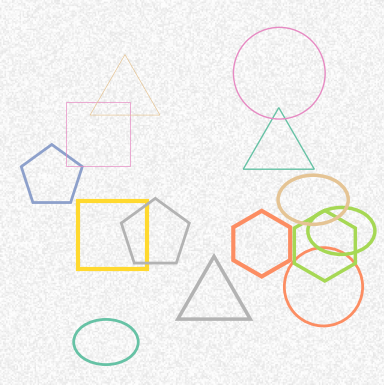[{"shape": "triangle", "thickness": 1, "radius": 0.53, "center": [0.724, 0.614]}, {"shape": "oval", "thickness": 2, "radius": 0.42, "center": [0.275, 0.112]}, {"shape": "circle", "thickness": 2, "radius": 0.51, "center": [0.84, 0.255]}, {"shape": "hexagon", "thickness": 3, "radius": 0.43, "center": [0.68, 0.367]}, {"shape": "pentagon", "thickness": 2, "radius": 0.42, "center": [0.134, 0.541]}, {"shape": "square", "thickness": 0.5, "radius": 0.42, "center": [0.255, 0.652]}, {"shape": "circle", "thickness": 1, "radius": 0.6, "center": [0.725, 0.81]}, {"shape": "hexagon", "thickness": 2.5, "radius": 0.46, "center": [0.844, 0.362]}, {"shape": "oval", "thickness": 2.5, "radius": 0.44, "center": [0.887, 0.4]}, {"shape": "square", "thickness": 3, "radius": 0.45, "center": [0.292, 0.389]}, {"shape": "oval", "thickness": 2.5, "radius": 0.46, "center": [0.813, 0.481]}, {"shape": "triangle", "thickness": 0.5, "radius": 0.52, "center": [0.325, 0.753]}, {"shape": "pentagon", "thickness": 2, "radius": 0.46, "center": [0.403, 0.392]}, {"shape": "triangle", "thickness": 2.5, "radius": 0.54, "center": [0.556, 0.226]}]